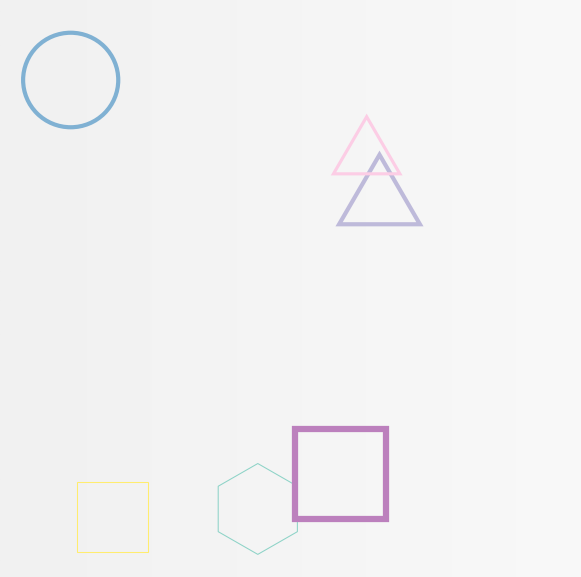[{"shape": "hexagon", "thickness": 0.5, "radius": 0.39, "center": [0.444, 0.118]}, {"shape": "triangle", "thickness": 2, "radius": 0.4, "center": [0.653, 0.651]}, {"shape": "circle", "thickness": 2, "radius": 0.41, "center": [0.122, 0.861]}, {"shape": "triangle", "thickness": 1.5, "radius": 0.33, "center": [0.631, 0.731]}, {"shape": "square", "thickness": 3, "radius": 0.39, "center": [0.586, 0.178]}, {"shape": "square", "thickness": 0.5, "radius": 0.3, "center": [0.193, 0.104]}]